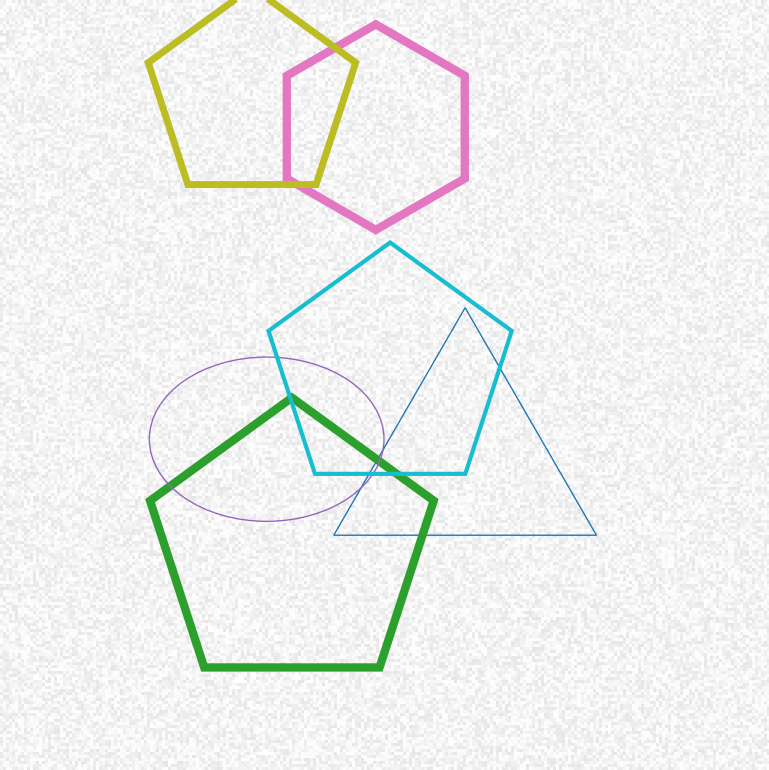[{"shape": "triangle", "thickness": 0.5, "radius": 0.98, "center": [0.604, 0.403]}, {"shape": "pentagon", "thickness": 3, "radius": 0.97, "center": [0.379, 0.29]}, {"shape": "oval", "thickness": 0.5, "radius": 0.76, "center": [0.346, 0.43]}, {"shape": "hexagon", "thickness": 3, "radius": 0.67, "center": [0.488, 0.835]}, {"shape": "pentagon", "thickness": 2.5, "radius": 0.71, "center": [0.327, 0.875]}, {"shape": "pentagon", "thickness": 1.5, "radius": 0.83, "center": [0.507, 0.519]}]